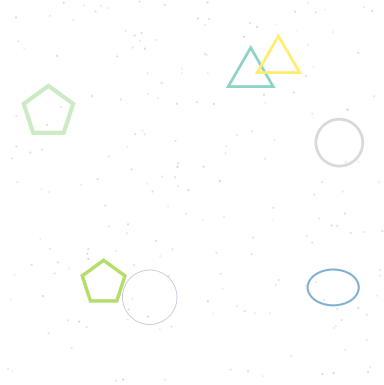[{"shape": "triangle", "thickness": 2, "radius": 0.34, "center": [0.651, 0.809]}, {"shape": "circle", "thickness": 0.5, "radius": 0.35, "center": [0.389, 0.228]}, {"shape": "oval", "thickness": 1.5, "radius": 0.33, "center": [0.865, 0.253]}, {"shape": "pentagon", "thickness": 2.5, "radius": 0.29, "center": [0.269, 0.266]}, {"shape": "circle", "thickness": 2, "radius": 0.3, "center": [0.881, 0.63]}, {"shape": "pentagon", "thickness": 3, "radius": 0.34, "center": [0.126, 0.71]}, {"shape": "triangle", "thickness": 2, "radius": 0.32, "center": [0.723, 0.843]}]